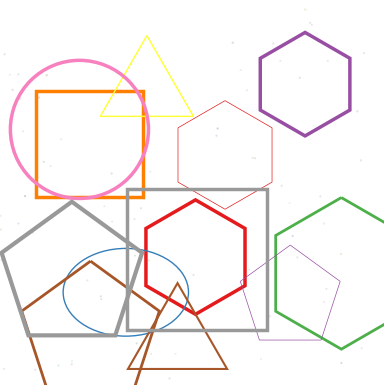[{"shape": "hexagon", "thickness": 2.5, "radius": 0.74, "center": [0.508, 0.332]}, {"shape": "hexagon", "thickness": 0.5, "radius": 0.71, "center": [0.584, 0.598]}, {"shape": "oval", "thickness": 1, "radius": 0.81, "center": [0.327, 0.241]}, {"shape": "hexagon", "thickness": 2, "radius": 0.98, "center": [0.887, 0.29]}, {"shape": "pentagon", "thickness": 0.5, "radius": 0.68, "center": [0.754, 0.227]}, {"shape": "hexagon", "thickness": 2.5, "radius": 0.67, "center": [0.792, 0.781]}, {"shape": "square", "thickness": 2.5, "radius": 0.69, "center": [0.232, 0.626]}, {"shape": "triangle", "thickness": 1, "radius": 0.7, "center": [0.381, 0.768]}, {"shape": "triangle", "thickness": 1.5, "radius": 0.74, "center": [0.461, 0.116]}, {"shape": "pentagon", "thickness": 2, "radius": 0.94, "center": [0.235, 0.134]}, {"shape": "circle", "thickness": 2.5, "radius": 0.9, "center": [0.206, 0.664]}, {"shape": "pentagon", "thickness": 3, "radius": 0.96, "center": [0.187, 0.284]}, {"shape": "square", "thickness": 2.5, "radius": 0.91, "center": [0.511, 0.326]}]